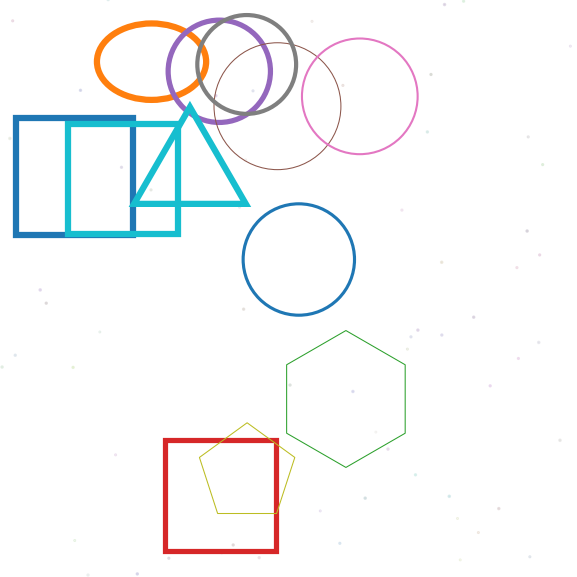[{"shape": "circle", "thickness": 1.5, "radius": 0.48, "center": [0.517, 0.55]}, {"shape": "square", "thickness": 3, "radius": 0.51, "center": [0.129, 0.694]}, {"shape": "oval", "thickness": 3, "radius": 0.47, "center": [0.262, 0.892]}, {"shape": "hexagon", "thickness": 0.5, "radius": 0.59, "center": [0.599, 0.308]}, {"shape": "square", "thickness": 2.5, "radius": 0.48, "center": [0.382, 0.141]}, {"shape": "circle", "thickness": 2.5, "radius": 0.44, "center": [0.38, 0.876]}, {"shape": "circle", "thickness": 0.5, "radius": 0.55, "center": [0.48, 0.815]}, {"shape": "circle", "thickness": 1, "radius": 0.5, "center": [0.623, 0.832]}, {"shape": "circle", "thickness": 2, "radius": 0.43, "center": [0.427, 0.888]}, {"shape": "pentagon", "thickness": 0.5, "radius": 0.43, "center": [0.428, 0.18]}, {"shape": "triangle", "thickness": 3, "radius": 0.56, "center": [0.329, 0.702]}, {"shape": "square", "thickness": 3, "radius": 0.48, "center": [0.213, 0.689]}]